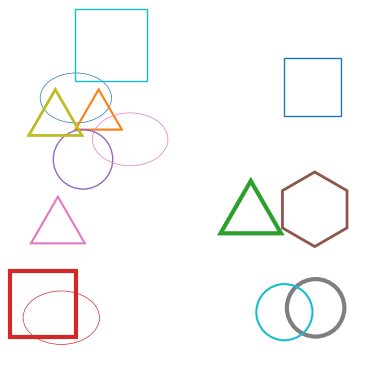[{"shape": "oval", "thickness": 0.5, "radius": 0.46, "center": [0.197, 0.746]}, {"shape": "square", "thickness": 1, "radius": 0.37, "center": [0.812, 0.774]}, {"shape": "triangle", "thickness": 1.5, "radius": 0.35, "center": [0.256, 0.698]}, {"shape": "triangle", "thickness": 3, "radius": 0.45, "center": [0.651, 0.439]}, {"shape": "oval", "thickness": 0.5, "radius": 0.5, "center": [0.159, 0.175]}, {"shape": "square", "thickness": 3, "radius": 0.43, "center": [0.111, 0.21]}, {"shape": "circle", "thickness": 1, "radius": 0.39, "center": [0.216, 0.586]}, {"shape": "hexagon", "thickness": 2, "radius": 0.48, "center": [0.817, 0.456]}, {"shape": "triangle", "thickness": 1.5, "radius": 0.4, "center": [0.15, 0.408]}, {"shape": "oval", "thickness": 0.5, "radius": 0.49, "center": [0.338, 0.638]}, {"shape": "circle", "thickness": 3, "radius": 0.37, "center": [0.82, 0.2]}, {"shape": "triangle", "thickness": 2, "radius": 0.4, "center": [0.144, 0.688]}, {"shape": "square", "thickness": 1, "radius": 0.47, "center": [0.287, 0.883]}, {"shape": "circle", "thickness": 1.5, "radius": 0.36, "center": [0.739, 0.189]}]